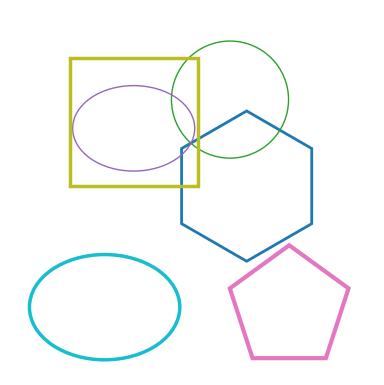[{"shape": "hexagon", "thickness": 2, "radius": 0.98, "center": [0.641, 0.517]}, {"shape": "circle", "thickness": 1, "radius": 0.76, "center": [0.597, 0.741]}, {"shape": "oval", "thickness": 1, "radius": 0.79, "center": [0.347, 0.667]}, {"shape": "pentagon", "thickness": 3, "radius": 0.81, "center": [0.751, 0.201]}, {"shape": "square", "thickness": 2.5, "radius": 0.83, "center": [0.348, 0.683]}, {"shape": "oval", "thickness": 2.5, "radius": 0.98, "center": [0.272, 0.202]}]